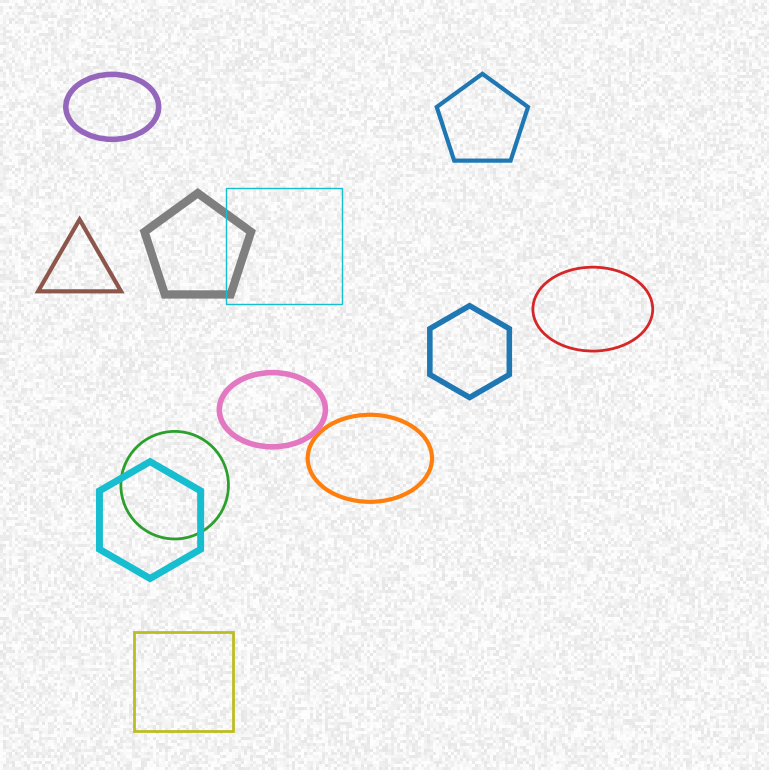[{"shape": "pentagon", "thickness": 1.5, "radius": 0.31, "center": [0.626, 0.842]}, {"shape": "hexagon", "thickness": 2, "radius": 0.3, "center": [0.61, 0.543]}, {"shape": "oval", "thickness": 1.5, "radius": 0.4, "center": [0.48, 0.405]}, {"shape": "circle", "thickness": 1, "radius": 0.35, "center": [0.227, 0.37]}, {"shape": "oval", "thickness": 1, "radius": 0.39, "center": [0.77, 0.599]}, {"shape": "oval", "thickness": 2, "radius": 0.3, "center": [0.146, 0.861]}, {"shape": "triangle", "thickness": 1.5, "radius": 0.31, "center": [0.103, 0.653]}, {"shape": "oval", "thickness": 2, "radius": 0.34, "center": [0.354, 0.468]}, {"shape": "pentagon", "thickness": 3, "radius": 0.36, "center": [0.257, 0.676]}, {"shape": "square", "thickness": 1, "radius": 0.32, "center": [0.238, 0.115]}, {"shape": "square", "thickness": 0.5, "radius": 0.38, "center": [0.369, 0.68]}, {"shape": "hexagon", "thickness": 2.5, "radius": 0.38, "center": [0.195, 0.325]}]